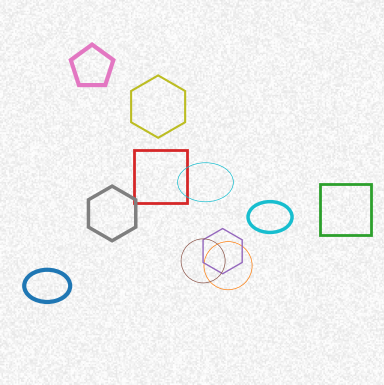[{"shape": "oval", "thickness": 3, "radius": 0.3, "center": [0.123, 0.258]}, {"shape": "circle", "thickness": 0.5, "radius": 0.31, "center": [0.592, 0.31]}, {"shape": "square", "thickness": 2, "radius": 0.33, "center": [0.897, 0.455]}, {"shape": "square", "thickness": 2, "radius": 0.34, "center": [0.417, 0.542]}, {"shape": "hexagon", "thickness": 1, "radius": 0.29, "center": [0.578, 0.348]}, {"shape": "circle", "thickness": 0.5, "radius": 0.29, "center": [0.528, 0.322]}, {"shape": "pentagon", "thickness": 3, "radius": 0.29, "center": [0.239, 0.826]}, {"shape": "hexagon", "thickness": 2.5, "radius": 0.35, "center": [0.291, 0.446]}, {"shape": "hexagon", "thickness": 1.5, "radius": 0.41, "center": [0.411, 0.723]}, {"shape": "oval", "thickness": 2.5, "radius": 0.29, "center": [0.701, 0.436]}, {"shape": "oval", "thickness": 0.5, "radius": 0.36, "center": [0.534, 0.527]}]